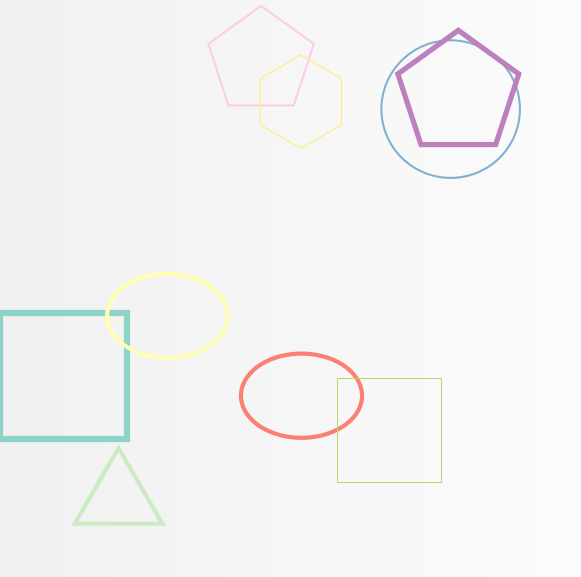[{"shape": "square", "thickness": 3, "radius": 0.54, "center": [0.109, 0.348]}, {"shape": "oval", "thickness": 2, "radius": 0.52, "center": [0.288, 0.452]}, {"shape": "oval", "thickness": 2, "radius": 0.52, "center": [0.519, 0.314]}, {"shape": "circle", "thickness": 1, "radius": 0.6, "center": [0.775, 0.81]}, {"shape": "square", "thickness": 0.5, "radius": 0.45, "center": [0.669, 0.255]}, {"shape": "pentagon", "thickness": 1, "radius": 0.48, "center": [0.449, 0.894]}, {"shape": "pentagon", "thickness": 2.5, "radius": 0.55, "center": [0.789, 0.837]}, {"shape": "triangle", "thickness": 2, "radius": 0.44, "center": [0.204, 0.136]}, {"shape": "hexagon", "thickness": 0.5, "radius": 0.4, "center": [0.518, 0.823]}]